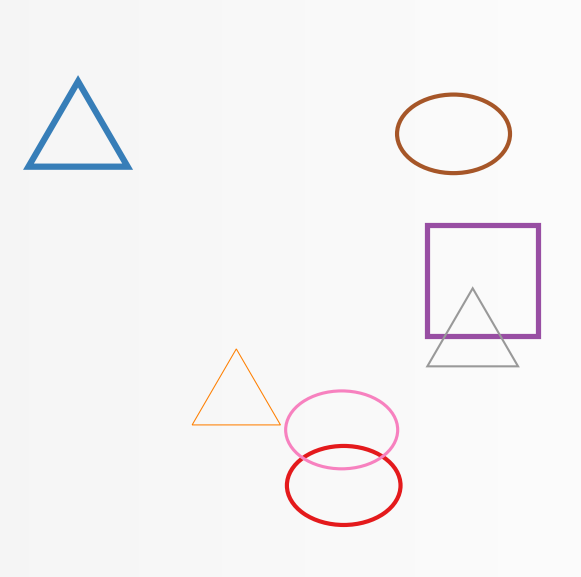[{"shape": "oval", "thickness": 2, "radius": 0.49, "center": [0.591, 0.159]}, {"shape": "triangle", "thickness": 3, "radius": 0.49, "center": [0.134, 0.76]}, {"shape": "square", "thickness": 2.5, "radius": 0.48, "center": [0.83, 0.514]}, {"shape": "triangle", "thickness": 0.5, "radius": 0.44, "center": [0.407, 0.307]}, {"shape": "oval", "thickness": 2, "radius": 0.49, "center": [0.78, 0.767]}, {"shape": "oval", "thickness": 1.5, "radius": 0.48, "center": [0.588, 0.255]}, {"shape": "triangle", "thickness": 1, "radius": 0.45, "center": [0.813, 0.41]}]